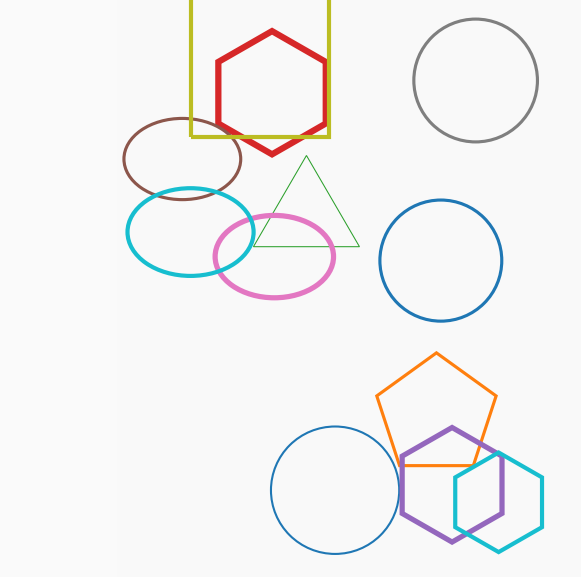[{"shape": "circle", "thickness": 1, "radius": 0.55, "center": [0.576, 0.15]}, {"shape": "circle", "thickness": 1.5, "radius": 0.52, "center": [0.758, 0.548]}, {"shape": "pentagon", "thickness": 1.5, "radius": 0.54, "center": [0.751, 0.28]}, {"shape": "triangle", "thickness": 0.5, "radius": 0.53, "center": [0.527, 0.625]}, {"shape": "hexagon", "thickness": 3, "radius": 0.53, "center": [0.468, 0.839]}, {"shape": "hexagon", "thickness": 2.5, "radius": 0.5, "center": [0.778, 0.16]}, {"shape": "oval", "thickness": 1.5, "radius": 0.5, "center": [0.314, 0.724]}, {"shape": "oval", "thickness": 2.5, "radius": 0.51, "center": [0.472, 0.555]}, {"shape": "circle", "thickness": 1.5, "radius": 0.53, "center": [0.818, 0.86]}, {"shape": "square", "thickness": 2, "radius": 0.6, "center": [0.447, 0.882]}, {"shape": "oval", "thickness": 2, "radius": 0.54, "center": [0.328, 0.597]}, {"shape": "hexagon", "thickness": 2, "radius": 0.43, "center": [0.858, 0.129]}]